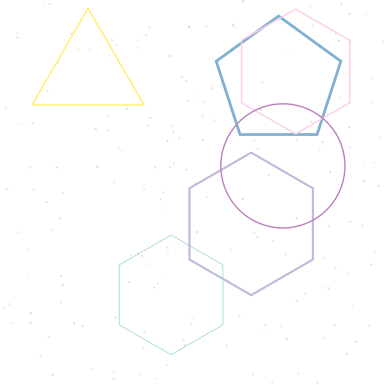[{"shape": "hexagon", "thickness": 0.5, "radius": 0.78, "center": [0.444, 0.234]}, {"shape": "hexagon", "thickness": 1.5, "radius": 0.93, "center": [0.652, 0.418]}, {"shape": "pentagon", "thickness": 2, "radius": 0.85, "center": [0.724, 0.788]}, {"shape": "hexagon", "thickness": 1, "radius": 0.81, "center": [0.768, 0.814]}, {"shape": "circle", "thickness": 1, "radius": 0.81, "center": [0.735, 0.569]}, {"shape": "triangle", "thickness": 1, "radius": 0.84, "center": [0.229, 0.811]}]